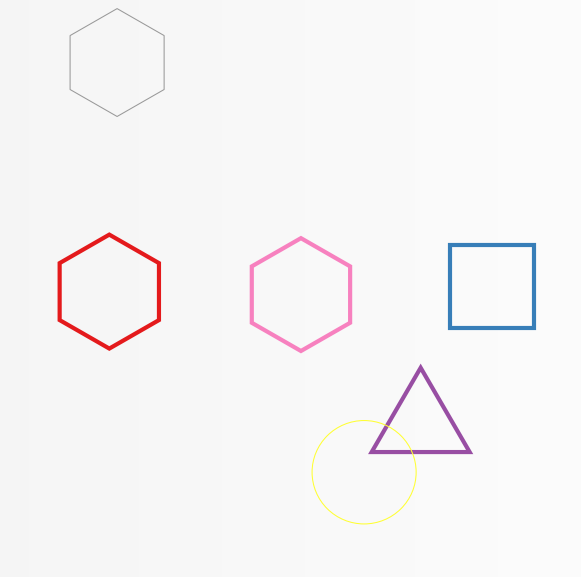[{"shape": "hexagon", "thickness": 2, "radius": 0.49, "center": [0.188, 0.494]}, {"shape": "square", "thickness": 2, "radius": 0.36, "center": [0.847, 0.503]}, {"shape": "triangle", "thickness": 2, "radius": 0.49, "center": [0.724, 0.265]}, {"shape": "circle", "thickness": 0.5, "radius": 0.45, "center": [0.626, 0.181]}, {"shape": "hexagon", "thickness": 2, "radius": 0.49, "center": [0.518, 0.489]}, {"shape": "hexagon", "thickness": 0.5, "radius": 0.47, "center": [0.201, 0.891]}]